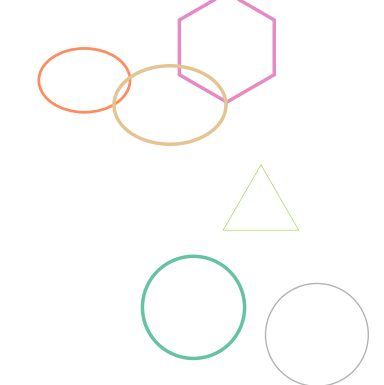[{"shape": "circle", "thickness": 2.5, "radius": 0.66, "center": [0.503, 0.202]}, {"shape": "oval", "thickness": 2, "radius": 0.59, "center": [0.219, 0.791]}, {"shape": "hexagon", "thickness": 2.5, "radius": 0.71, "center": [0.589, 0.877]}, {"shape": "triangle", "thickness": 0.5, "radius": 0.57, "center": [0.678, 0.459]}, {"shape": "oval", "thickness": 2.5, "radius": 0.73, "center": [0.441, 0.727]}, {"shape": "circle", "thickness": 1, "radius": 0.67, "center": [0.823, 0.13]}]